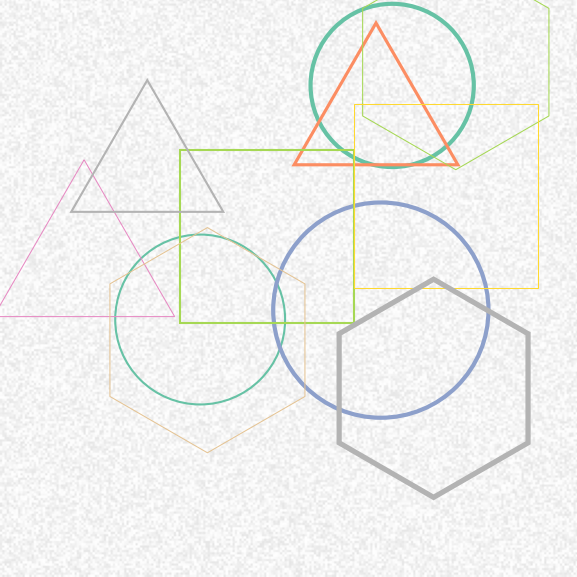[{"shape": "circle", "thickness": 2, "radius": 0.71, "center": [0.679, 0.851]}, {"shape": "circle", "thickness": 1, "radius": 0.74, "center": [0.347, 0.446]}, {"shape": "triangle", "thickness": 1.5, "radius": 0.82, "center": [0.651, 0.796]}, {"shape": "circle", "thickness": 2, "radius": 0.93, "center": [0.659, 0.462]}, {"shape": "triangle", "thickness": 0.5, "radius": 0.91, "center": [0.146, 0.541]}, {"shape": "square", "thickness": 1, "radius": 0.75, "center": [0.462, 0.59]}, {"shape": "hexagon", "thickness": 0.5, "radius": 0.93, "center": [0.789, 0.891]}, {"shape": "square", "thickness": 0.5, "radius": 0.8, "center": [0.772, 0.659]}, {"shape": "hexagon", "thickness": 0.5, "radius": 0.97, "center": [0.359, 0.41]}, {"shape": "hexagon", "thickness": 2.5, "radius": 0.94, "center": [0.751, 0.327]}, {"shape": "triangle", "thickness": 1, "radius": 0.76, "center": [0.255, 0.708]}]